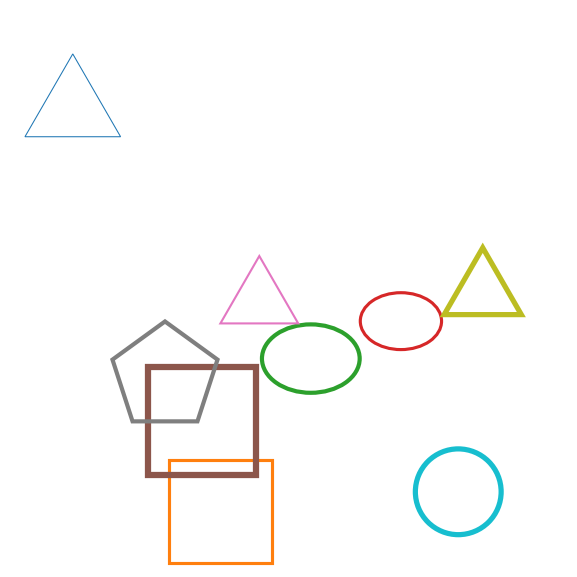[{"shape": "triangle", "thickness": 0.5, "radius": 0.48, "center": [0.126, 0.81]}, {"shape": "square", "thickness": 1.5, "radius": 0.45, "center": [0.382, 0.113]}, {"shape": "oval", "thickness": 2, "radius": 0.42, "center": [0.538, 0.378]}, {"shape": "oval", "thickness": 1.5, "radius": 0.35, "center": [0.694, 0.443]}, {"shape": "square", "thickness": 3, "radius": 0.47, "center": [0.35, 0.27]}, {"shape": "triangle", "thickness": 1, "radius": 0.39, "center": [0.449, 0.478]}, {"shape": "pentagon", "thickness": 2, "radius": 0.48, "center": [0.286, 0.347]}, {"shape": "triangle", "thickness": 2.5, "radius": 0.39, "center": [0.836, 0.493]}, {"shape": "circle", "thickness": 2.5, "radius": 0.37, "center": [0.794, 0.148]}]